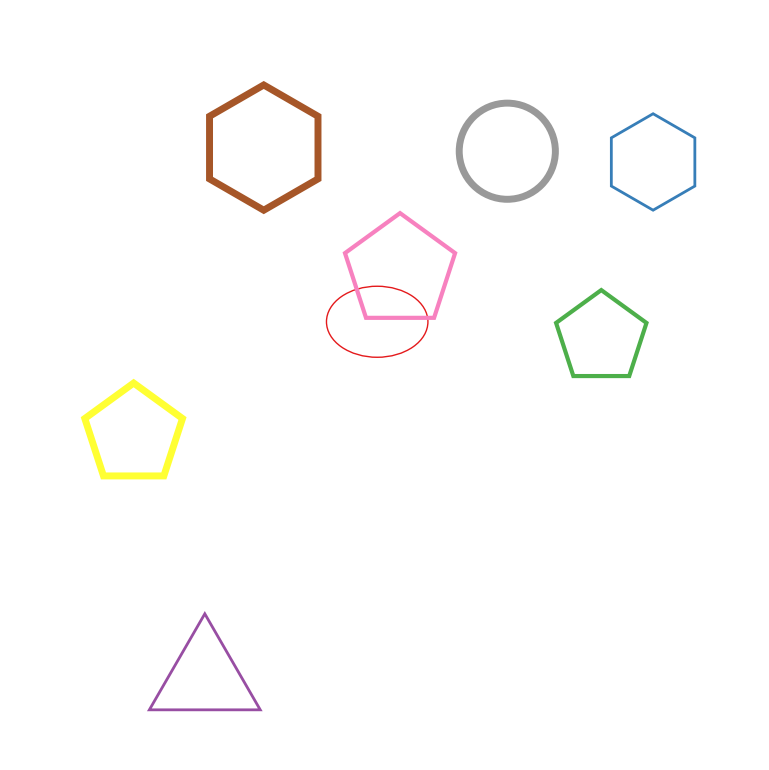[{"shape": "oval", "thickness": 0.5, "radius": 0.33, "center": [0.49, 0.582]}, {"shape": "hexagon", "thickness": 1, "radius": 0.31, "center": [0.848, 0.79]}, {"shape": "pentagon", "thickness": 1.5, "radius": 0.31, "center": [0.781, 0.562]}, {"shape": "triangle", "thickness": 1, "radius": 0.42, "center": [0.266, 0.12]}, {"shape": "pentagon", "thickness": 2.5, "radius": 0.33, "center": [0.174, 0.436]}, {"shape": "hexagon", "thickness": 2.5, "radius": 0.41, "center": [0.343, 0.808]}, {"shape": "pentagon", "thickness": 1.5, "radius": 0.38, "center": [0.52, 0.648]}, {"shape": "circle", "thickness": 2.5, "radius": 0.31, "center": [0.659, 0.804]}]